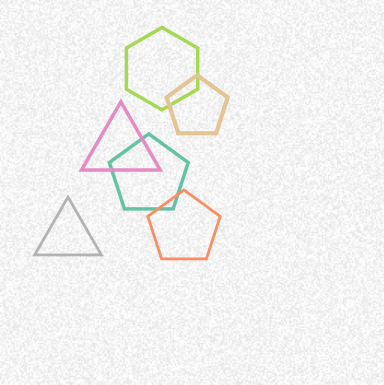[{"shape": "pentagon", "thickness": 2.5, "radius": 0.54, "center": [0.386, 0.545]}, {"shape": "pentagon", "thickness": 2, "radius": 0.49, "center": [0.478, 0.408]}, {"shape": "triangle", "thickness": 2.5, "radius": 0.59, "center": [0.314, 0.617]}, {"shape": "hexagon", "thickness": 2.5, "radius": 0.53, "center": [0.421, 0.822]}, {"shape": "pentagon", "thickness": 3, "radius": 0.42, "center": [0.512, 0.721]}, {"shape": "triangle", "thickness": 2, "radius": 0.5, "center": [0.177, 0.388]}]